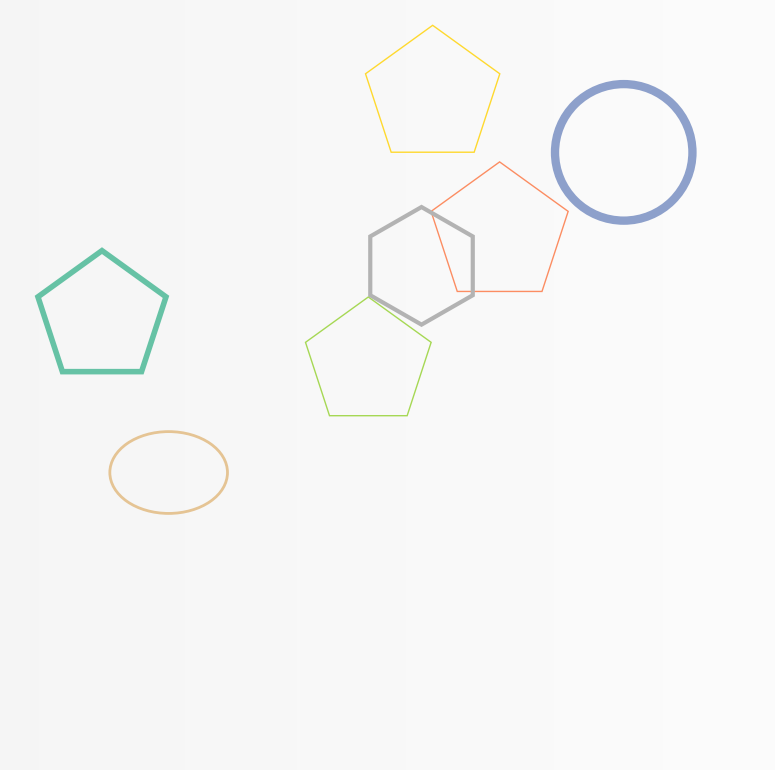[{"shape": "pentagon", "thickness": 2, "radius": 0.43, "center": [0.132, 0.588]}, {"shape": "pentagon", "thickness": 0.5, "radius": 0.46, "center": [0.645, 0.697]}, {"shape": "circle", "thickness": 3, "radius": 0.44, "center": [0.805, 0.802]}, {"shape": "pentagon", "thickness": 0.5, "radius": 0.43, "center": [0.475, 0.529]}, {"shape": "pentagon", "thickness": 0.5, "radius": 0.46, "center": [0.558, 0.876]}, {"shape": "oval", "thickness": 1, "radius": 0.38, "center": [0.218, 0.386]}, {"shape": "hexagon", "thickness": 1.5, "radius": 0.38, "center": [0.544, 0.655]}]